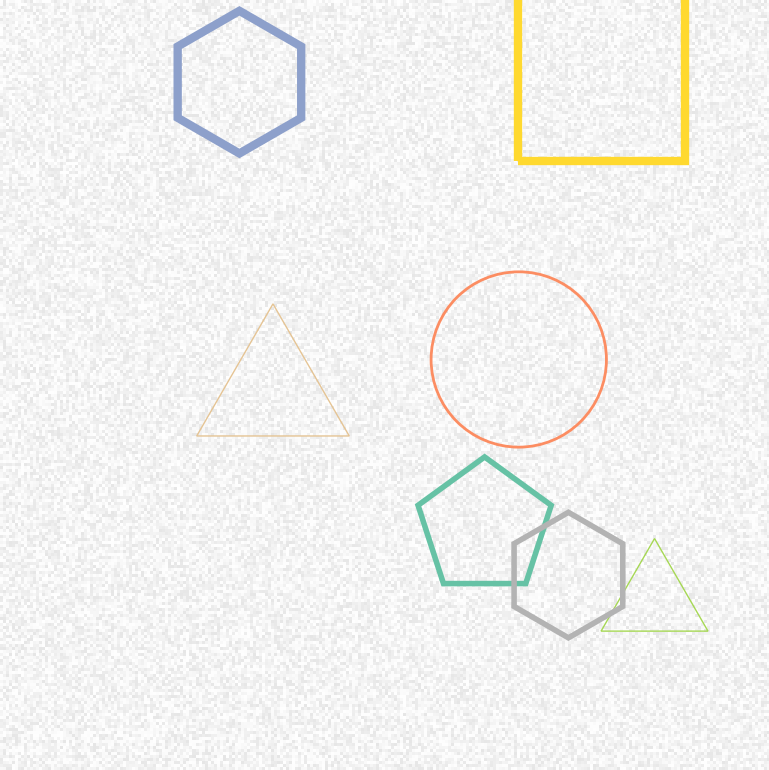[{"shape": "pentagon", "thickness": 2, "radius": 0.45, "center": [0.629, 0.316]}, {"shape": "circle", "thickness": 1, "radius": 0.57, "center": [0.674, 0.533]}, {"shape": "hexagon", "thickness": 3, "radius": 0.46, "center": [0.311, 0.893]}, {"shape": "triangle", "thickness": 0.5, "radius": 0.4, "center": [0.85, 0.22]}, {"shape": "square", "thickness": 3, "radius": 0.54, "center": [0.781, 0.899]}, {"shape": "triangle", "thickness": 0.5, "radius": 0.57, "center": [0.355, 0.491]}, {"shape": "hexagon", "thickness": 2, "radius": 0.41, "center": [0.738, 0.253]}]